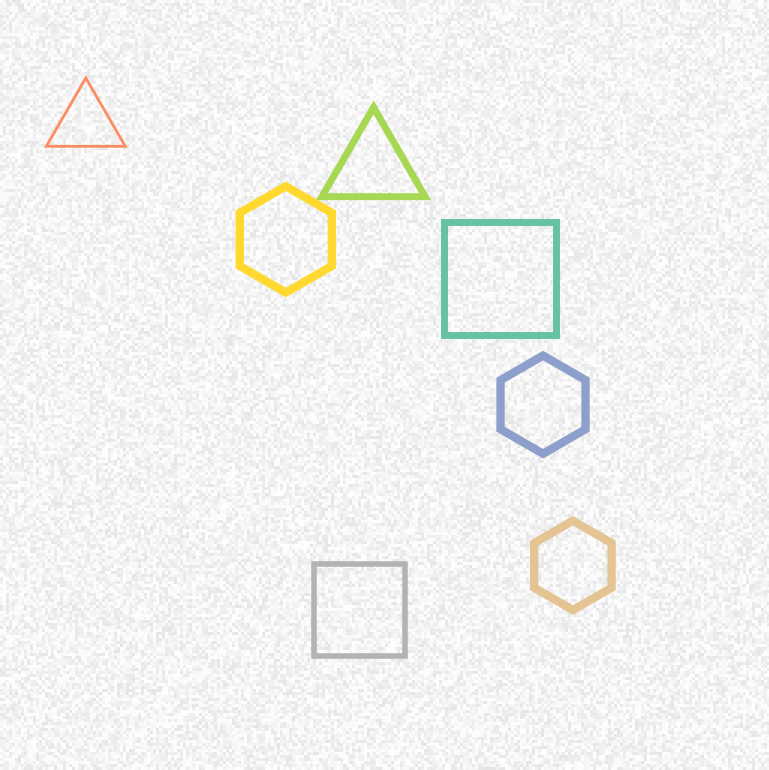[{"shape": "square", "thickness": 2.5, "radius": 0.36, "center": [0.65, 0.638]}, {"shape": "triangle", "thickness": 1, "radius": 0.3, "center": [0.111, 0.84]}, {"shape": "hexagon", "thickness": 3, "radius": 0.32, "center": [0.705, 0.474]}, {"shape": "triangle", "thickness": 2.5, "radius": 0.39, "center": [0.485, 0.783]}, {"shape": "hexagon", "thickness": 3, "radius": 0.35, "center": [0.371, 0.689]}, {"shape": "hexagon", "thickness": 3, "radius": 0.29, "center": [0.744, 0.266]}, {"shape": "square", "thickness": 2, "radius": 0.3, "center": [0.467, 0.208]}]